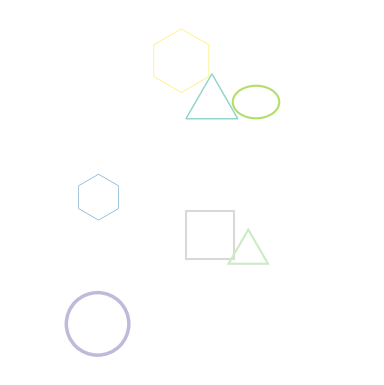[{"shape": "triangle", "thickness": 1, "radius": 0.39, "center": [0.55, 0.73]}, {"shape": "circle", "thickness": 2.5, "radius": 0.41, "center": [0.253, 0.159]}, {"shape": "hexagon", "thickness": 0.5, "radius": 0.3, "center": [0.256, 0.488]}, {"shape": "oval", "thickness": 1.5, "radius": 0.3, "center": [0.665, 0.735]}, {"shape": "square", "thickness": 1.5, "radius": 0.31, "center": [0.546, 0.389]}, {"shape": "triangle", "thickness": 1.5, "radius": 0.3, "center": [0.645, 0.344]}, {"shape": "hexagon", "thickness": 0.5, "radius": 0.41, "center": [0.471, 0.842]}]